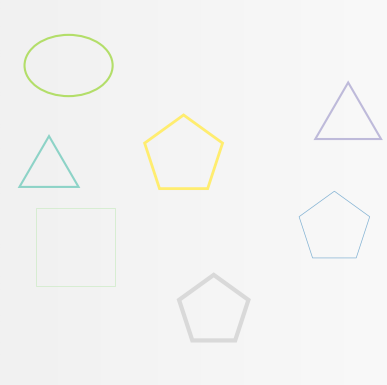[{"shape": "triangle", "thickness": 1.5, "radius": 0.44, "center": [0.126, 0.559]}, {"shape": "triangle", "thickness": 1.5, "radius": 0.49, "center": [0.899, 0.688]}, {"shape": "pentagon", "thickness": 0.5, "radius": 0.48, "center": [0.863, 0.408]}, {"shape": "oval", "thickness": 1.5, "radius": 0.57, "center": [0.177, 0.83]}, {"shape": "pentagon", "thickness": 3, "radius": 0.47, "center": [0.552, 0.192]}, {"shape": "square", "thickness": 0.5, "radius": 0.51, "center": [0.195, 0.358]}, {"shape": "pentagon", "thickness": 2, "radius": 0.53, "center": [0.474, 0.596]}]